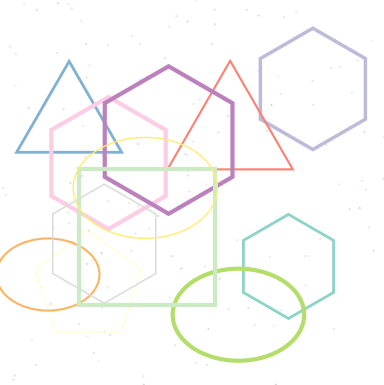[{"shape": "hexagon", "thickness": 2, "radius": 0.68, "center": [0.749, 0.308]}, {"shape": "pentagon", "thickness": 0.5, "radius": 0.73, "center": [0.229, 0.255]}, {"shape": "hexagon", "thickness": 2.5, "radius": 0.79, "center": [0.813, 0.769]}, {"shape": "triangle", "thickness": 1.5, "radius": 0.94, "center": [0.598, 0.654]}, {"shape": "triangle", "thickness": 2, "radius": 0.79, "center": [0.18, 0.683]}, {"shape": "oval", "thickness": 1.5, "radius": 0.67, "center": [0.124, 0.287]}, {"shape": "oval", "thickness": 3, "radius": 0.85, "center": [0.619, 0.183]}, {"shape": "hexagon", "thickness": 3, "radius": 0.86, "center": [0.282, 0.577]}, {"shape": "hexagon", "thickness": 1, "radius": 0.77, "center": [0.271, 0.367]}, {"shape": "hexagon", "thickness": 3, "radius": 0.96, "center": [0.438, 0.636]}, {"shape": "square", "thickness": 3, "radius": 0.88, "center": [0.381, 0.384]}, {"shape": "oval", "thickness": 1, "radius": 0.94, "center": [0.377, 0.512]}]